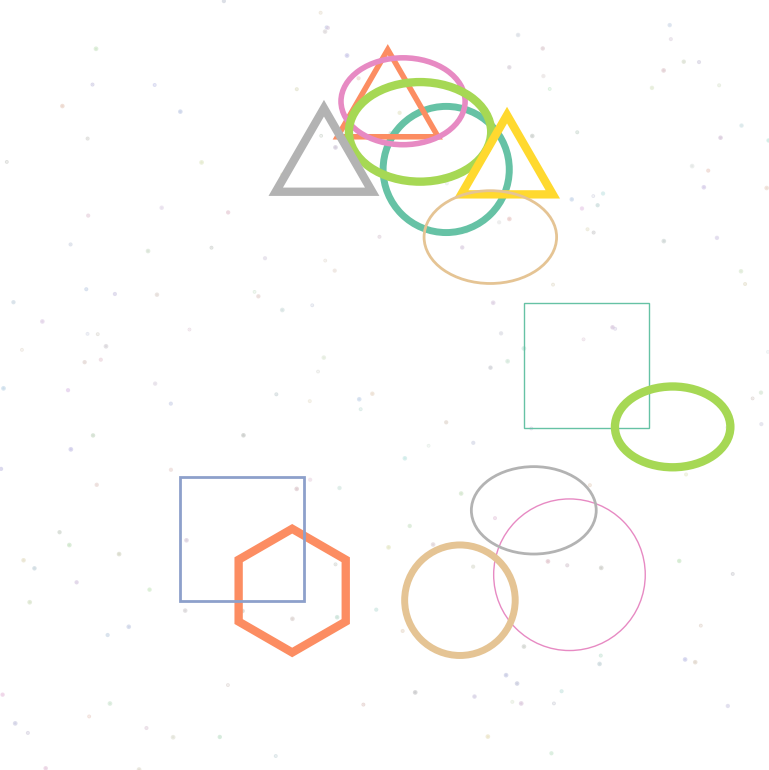[{"shape": "square", "thickness": 0.5, "radius": 0.41, "center": [0.761, 0.525]}, {"shape": "circle", "thickness": 2.5, "radius": 0.41, "center": [0.579, 0.78]}, {"shape": "hexagon", "thickness": 3, "radius": 0.4, "center": [0.379, 0.233]}, {"shape": "triangle", "thickness": 2, "radius": 0.38, "center": [0.504, 0.86]}, {"shape": "square", "thickness": 1, "radius": 0.4, "center": [0.314, 0.3]}, {"shape": "oval", "thickness": 2, "radius": 0.4, "center": [0.523, 0.868]}, {"shape": "circle", "thickness": 0.5, "radius": 0.49, "center": [0.74, 0.254]}, {"shape": "oval", "thickness": 3, "radius": 0.46, "center": [0.546, 0.829]}, {"shape": "oval", "thickness": 3, "radius": 0.37, "center": [0.874, 0.446]}, {"shape": "triangle", "thickness": 3, "radius": 0.34, "center": [0.658, 0.782]}, {"shape": "circle", "thickness": 2.5, "radius": 0.36, "center": [0.597, 0.22]}, {"shape": "oval", "thickness": 1, "radius": 0.43, "center": [0.637, 0.692]}, {"shape": "triangle", "thickness": 3, "radius": 0.36, "center": [0.421, 0.787]}, {"shape": "oval", "thickness": 1, "radius": 0.41, "center": [0.693, 0.337]}]